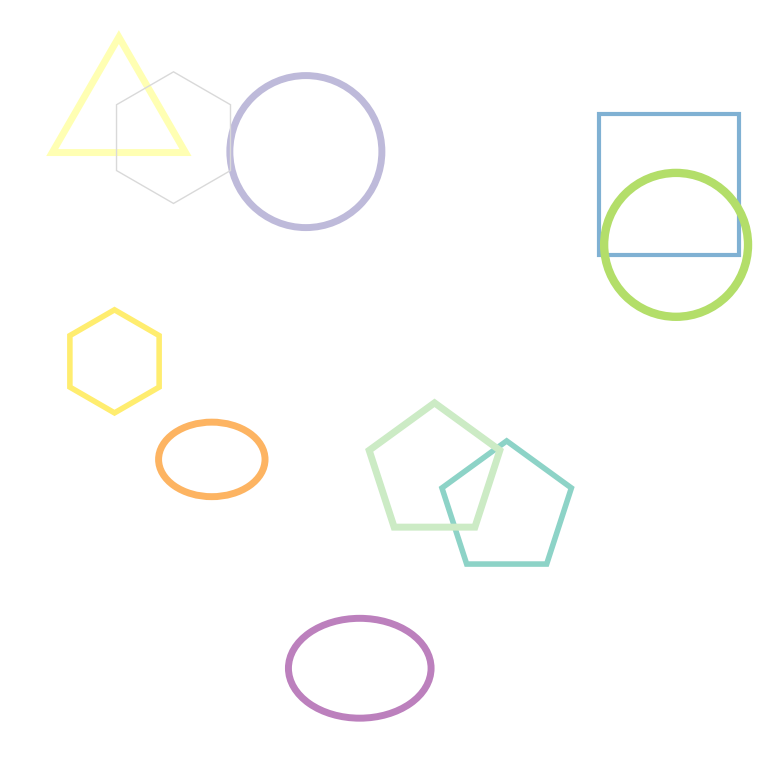[{"shape": "pentagon", "thickness": 2, "radius": 0.44, "center": [0.658, 0.339]}, {"shape": "triangle", "thickness": 2.5, "radius": 0.5, "center": [0.154, 0.852]}, {"shape": "circle", "thickness": 2.5, "radius": 0.49, "center": [0.397, 0.803]}, {"shape": "square", "thickness": 1.5, "radius": 0.46, "center": [0.869, 0.76]}, {"shape": "oval", "thickness": 2.5, "radius": 0.35, "center": [0.275, 0.403]}, {"shape": "circle", "thickness": 3, "radius": 0.47, "center": [0.878, 0.682]}, {"shape": "hexagon", "thickness": 0.5, "radius": 0.43, "center": [0.225, 0.821]}, {"shape": "oval", "thickness": 2.5, "radius": 0.46, "center": [0.467, 0.132]}, {"shape": "pentagon", "thickness": 2.5, "radius": 0.45, "center": [0.564, 0.388]}, {"shape": "hexagon", "thickness": 2, "radius": 0.33, "center": [0.149, 0.531]}]